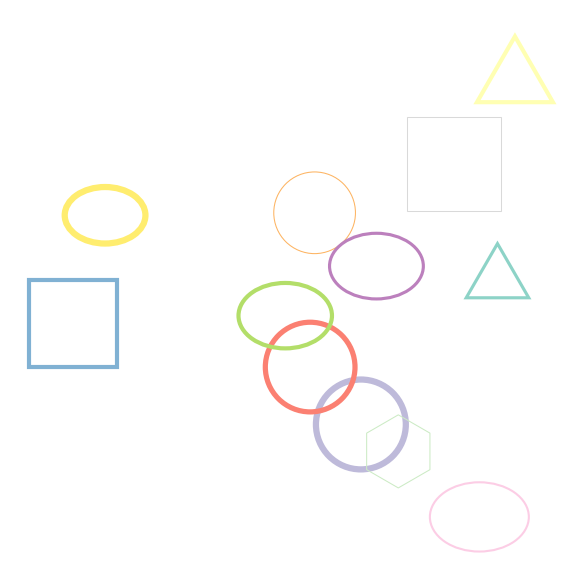[{"shape": "triangle", "thickness": 1.5, "radius": 0.31, "center": [0.861, 0.515]}, {"shape": "triangle", "thickness": 2, "radius": 0.38, "center": [0.892, 0.86]}, {"shape": "circle", "thickness": 3, "radius": 0.39, "center": [0.625, 0.264]}, {"shape": "circle", "thickness": 2.5, "radius": 0.39, "center": [0.537, 0.364]}, {"shape": "square", "thickness": 2, "radius": 0.38, "center": [0.127, 0.439]}, {"shape": "circle", "thickness": 0.5, "radius": 0.35, "center": [0.545, 0.631]}, {"shape": "oval", "thickness": 2, "radius": 0.4, "center": [0.494, 0.453]}, {"shape": "oval", "thickness": 1, "radius": 0.43, "center": [0.83, 0.104]}, {"shape": "square", "thickness": 0.5, "radius": 0.41, "center": [0.786, 0.715]}, {"shape": "oval", "thickness": 1.5, "radius": 0.41, "center": [0.652, 0.538]}, {"shape": "hexagon", "thickness": 0.5, "radius": 0.32, "center": [0.69, 0.218]}, {"shape": "oval", "thickness": 3, "radius": 0.35, "center": [0.182, 0.626]}]